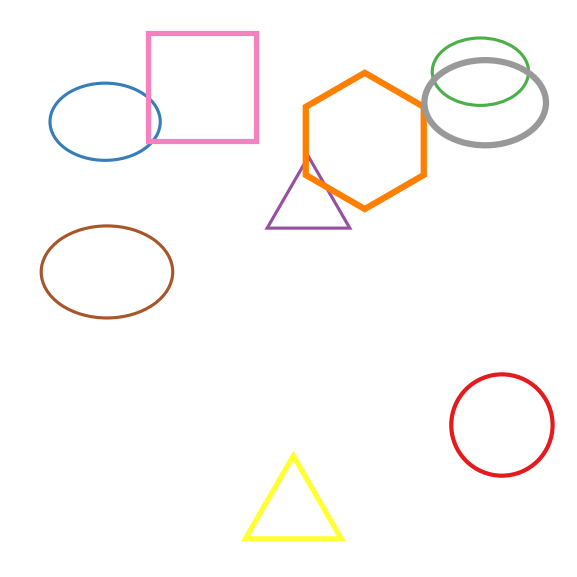[{"shape": "circle", "thickness": 2, "radius": 0.44, "center": [0.869, 0.263]}, {"shape": "oval", "thickness": 1.5, "radius": 0.48, "center": [0.182, 0.788]}, {"shape": "oval", "thickness": 1.5, "radius": 0.42, "center": [0.832, 0.875]}, {"shape": "triangle", "thickness": 1.5, "radius": 0.41, "center": [0.534, 0.645]}, {"shape": "hexagon", "thickness": 3, "radius": 0.59, "center": [0.632, 0.755]}, {"shape": "triangle", "thickness": 2.5, "radius": 0.48, "center": [0.508, 0.114]}, {"shape": "oval", "thickness": 1.5, "radius": 0.57, "center": [0.185, 0.528]}, {"shape": "square", "thickness": 2.5, "radius": 0.46, "center": [0.35, 0.849]}, {"shape": "oval", "thickness": 3, "radius": 0.53, "center": [0.84, 0.821]}]